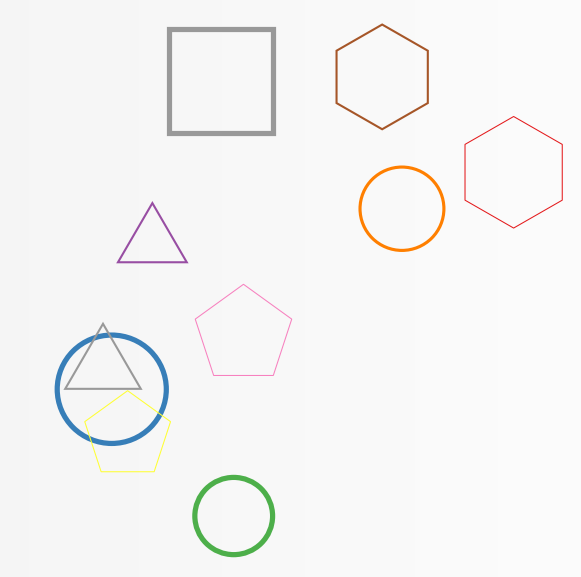[{"shape": "hexagon", "thickness": 0.5, "radius": 0.48, "center": [0.884, 0.701]}, {"shape": "circle", "thickness": 2.5, "radius": 0.47, "center": [0.192, 0.325]}, {"shape": "circle", "thickness": 2.5, "radius": 0.33, "center": [0.402, 0.106]}, {"shape": "triangle", "thickness": 1, "radius": 0.34, "center": [0.262, 0.579]}, {"shape": "circle", "thickness": 1.5, "radius": 0.36, "center": [0.692, 0.638]}, {"shape": "pentagon", "thickness": 0.5, "radius": 0.39, "center": [0.22, 0.245]}, {"shape": "hexagon", "thickness": 1, "radius": 0.45, "center": [0.658, 0.866]}, {"shape": "pentagon", "thickness": 0.5, "radius": 0.44, "center": [0.419, 0.42]}, {"shape": "square", "thickness": 2.5, "radius": 0.45, "center": [0.38, 0.859]}, {"shape": "triangle", "thickness": 1, "radius": 0.38, "center": [0.177, 0.363]}]